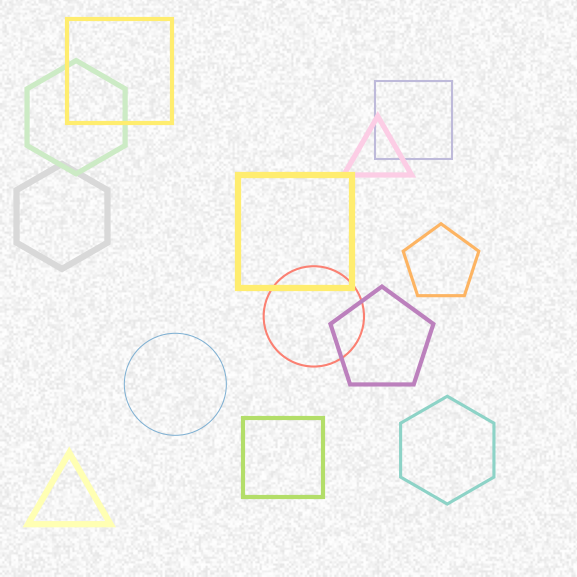[{"shape": "hexagon", "thickness": 1.5, "radius": 0.47, "center": [0.775, 0.22]}, {"shape": "triangle", "thickness": 3, "radius": 0.41, "center": [0.12, 0.133]}, {"shape": "square", "thickness": 1, "radius": 0.34, "center": [0.716, 0.792]}, {"shape": "circle", "thickness": 1, "radius": 0.43, "center": [0.543, 0.451]}, {"shape": "circle", "thickness": 0.5, "radius": 0.44, "center": [0.304, 0.334]}, {"shape": "pentagon", "thickness": 1.5, "radius": 0.34, "center": [0.764, 0.543]}, {"shape": "square", "thickness": 2, "radius": 0.34, "center": [0.49, 0.207]}, {"shape": "triangle", "thickness": 2.5, "radius": 0.34, "center": [0.654, 0.73]}, {"shape": "hexagon", "thickness": 3, "radius": 0.45, "center": [0.107, 0.624]}, {"shape": "pentagon", "thickness": 2, "radius": 0.47, "center": [0.661, 0.409]}, {"shape": "hexagon", "thickness": 2.5, "radius": 0.49, "center": [0.132, 0.796]}, {"shape": "square", "thickness": 3, "radius": 0.49, "center": [0.511, 0.598]}, {"shape": "square", "thickness": 2, "radius": 0.45, "center": [0.207, 0.877]}]